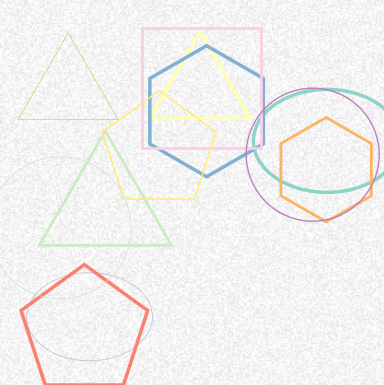[{"shape": "oval", "thickness": 2.5, "radius": 0.96, "center": [0.849, 0.634]}, {"shape": "triangle", "thickness": 2.5, "radius": 0.75, "center": [0.52, 0.768]}, {"shape": "oval", "thickness": 0.5, "radius": 0.82, "center": [0.233, 0.177]}, {"shape": "pentagon", "thickness": 2.5, "radius": 0.86, "center": [0.219, 0.14]}, {"shape": "hexagon", "thickness": 2.5, "radius": 0.85, "center": [0.537, 0.711]}, {"shape": "hexagon", "thickness": 2, "radius": 0.68, "center": [0.847, 0.559]}, {"shape": "triangle", "thickness": 0.5, "radius": 0.75, "center": [0.177, 0.764]}, {"shape": "square", "thickness": 2, "radius": 0.77, "center": [0.523, 0.771]}, {"shape": "circle", "thickness": 0.5, "radius": 0.92, "center": [0.157, 0.408]}, {"shape": "circle", "thickness": 1, "radius": 0.86, "center": [0.812, 0.598]}, {"shape": "triangle", "thickness": 2, "radius": 0.99, "center": [0.274, 0.462]}, {"shape": "pentagon", "thickness": 1, "radius": 0.78, "center": [0.414, 0.609]}]